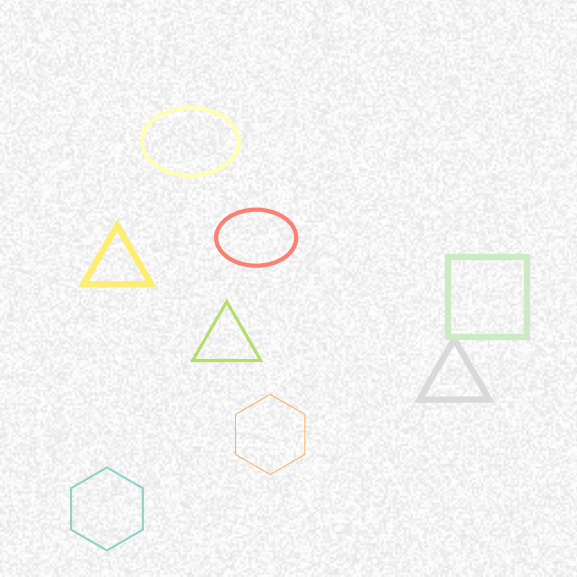[{"shape": "hexagon", "thickness": 1, "radius": 0.36, "center": [0.185, 0.118]}, {"shape": "oval", "thickness": 2, "radius": 0.42, "center": [0.33, 0.754]}, {"shape": "oval", "thickness": 2, "radius": 0.35, "center": [0.444, 0.588]}, {"shape": "hexagon", "thickness": 0.5, "radius": 0.35, "center": [0.468, 0.247]}, {"shape": "triangle", "thickness": 1.5, "radius": 0.34, "center": [0.393, 0.409]}, {"shape": "triangle", "thickness": 3, "radius": 0.35, "center": [0.787, 0.342]}, {"shape": "square", "thickness": 3, "radius": 0.35, "center": [0.844, 0.484]}, {"shape": "triangle", "thickness": 3, "radius": 0.34, "center": [0.203, 0.541]}]